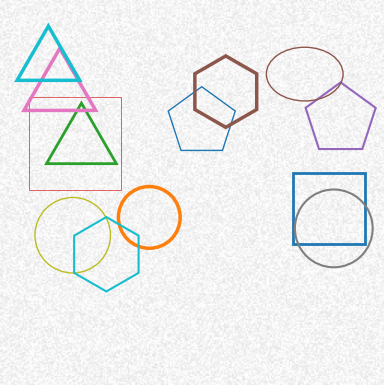[{"shape": "pentagon", "thickness": 1, "radius": 0.46, "center": [0.524, 0.683]}, {"shape": "square", "thickness": 2, "radius": 0.47, "center": [0.854, 0.458]}, {"shape": "circle", "thickness": 2.5, "radius": 0.4, "center": [0.388, 0.435]}, {"shape": "triangle", "thickness": 2, "radius": 0.52, "center": [0.211, 0.627]}, {"shape": "square", "thickness": 0.5, "radius": 0.6, "center": [0.195, 0.627]}, {"shape": "pentagon", "thickness": 1.5, "radius": 0.48, "center": [0.885, 0.69]}, {"shape": "oval", "thickness": 1, "radius": 0.5, "center": [0.791, 0.808]}, {"shape": "hexagon", "thickness": 2.5, "radius": 0.46, "center": [0.586, 0.762]}, {"shape": "triangle", "thickness": 2.5, "radius": 0.54, "center": [0.155, 0.767]}, {"shape": "circle", "thickness": 1.5, "radius": 0.5, "center": [0.867, 0.407]}, {"shape": "circle", "thickness": 1, "radius": 0.49, "center": [0.189, 0.389]}, {"shape": "triangle", "thickness": 2.5, "radius": 0.47, "center": [0.126, 0.838]}, {"shape": "hexagon", "thickness": 1.5, "radius": 0.48, "center": [0.276, 0.34]}]